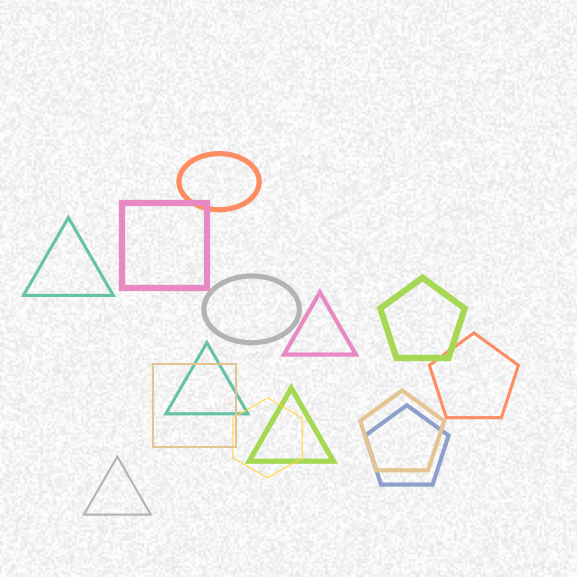[{"shape": "triangle", "thickness": 1.5, "radius": 0.45, "center": [0.118, 0.532]}, {"shape": "triangle", "thickness": 1.5, "radius": 0.41, "center": [0.358, 0.324]}, {"shape": "oval", "thickness": 2.5, "radius": 0.35, "center": [0.379, 0.685]}, {"shape": "pentagon", "thickness": 1.5, "radius": 0.41, "center": [0.821, 0.342]}, {"shape": "pentagon", "thickness": 2, "radius": 0.38, "center": [0.704, 0.221]}, {"shape": "triangle", "thickness": 2, "radius": 0.36, "center": [0.554, 0.421]}, {"shape": "square", "thickness": 3, "radius": 0.37, "center": [0.286, 0.575]}, {"shape": "pentagon", "thickness": 3, "radius": 0.38, "center": [0.732, 0.441]}, {"shape": "triangle", "thickness": 2.5, "radius": 0.42, "center": [0.504, 0.243]}, {"shape": "hexagon", "thickness": 0.5, "radius": 0.35, "center": [0.463, 0.241]}, {"shape": "square", "thickness": 1, "radius": 0.36, "center": [0.337, 0.297]}, {"shape": "pentagon", "thickness": 2, "radius": 0.38, "center": [0.696, 0.247]}, {"shape": "triangle", "thickness": 1, "radius": 0.33, "center": [0.203, 0.141]}, {"shape": "oval", "thickness": 2.5, "radius": 0.41, "center": [0.436, 0.463]}]